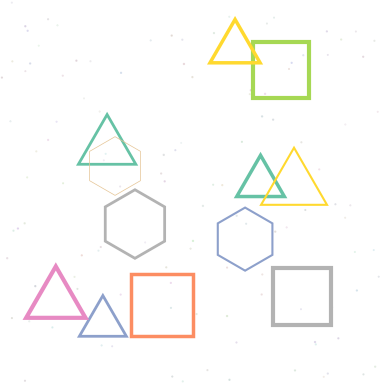[{"shape": "triangle", "thickness": 2, "radius": 0.43, "center": [0.278, 0.616]}, {"shape": "triangle", "thickness": 2.5, "radius": 0.36, "center": [0.677, 0.525]}, {"shape": "square", "thickness": 2.5, "radius": 0.4, "center": [0.42, 0.208]}, {"shape": "hexagon", "thickness": 1.5, "radius": 0.41, "center": [0.637, 0.379]}, {"shape": "triangle", "thickness": 2, "radius": 0.35, "center": [0.267, 0.162]}, {"shape": "triangle", "thickness": 3, "radius": 0.44, "center": [0.145, 0.219]}, {"shape": "square", "thickness": 3, "radius": 0.36, "center": [0.729, 0.818]}, {"shape": "triangle", "thickness": 1.5, "radius": 0.49, "center": [0.764, 0.517]}, {"shape": "triangle", "thickness": 2.5, "radius": 0.38, "center": [0.611, 0.874]}, {"shape": "hexagon", "thickness": 0.5, "radius": 0.38, "center": [0.299, 0.569]}, {"shape": "hexagon", "thickness": 2, "radius": 0.45, "center": [0.351, 0.418]}, {"shape": "square", "thickness": 3, "radius": 0.38, "center": [0.784, 0.23]}]